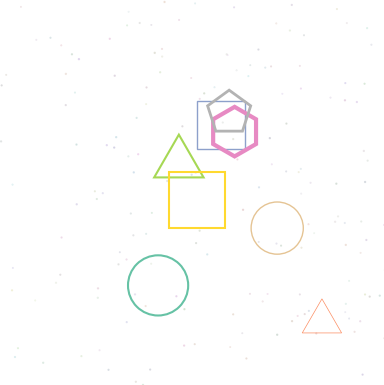[{"shape": "circle", "thickness": 1.5, "radius": 0.39, "center": [0.411, 0.259]}, {"shape": "triangle", "thickness": 0.5, "radius": 0.3, "center": [0.836, 0.165]}, {"shape": "square", "thickness": 1, "radius": 0.31, "center": [0.574, 0.676]}, {"shape": "hexagon", "thickness": 3, "radius": 0.32, "center": [0.609, 0.658]}, {"shape": "triangle", "thickness": 1.5, "radius": 0.37, "center": [0.465, 0.576]}, {"shape": "square", "thickness": 1.5, "radius": 0.36, "center": [0.512, 0.481]}, {"shape": "circle", "thickness": 1, "radius": 0.34, "center": [0.72, 0.408]}, {"shape": "pentagon", "thickness": 2, "radius": 0.29, "center": [0.595, 0.707]}]